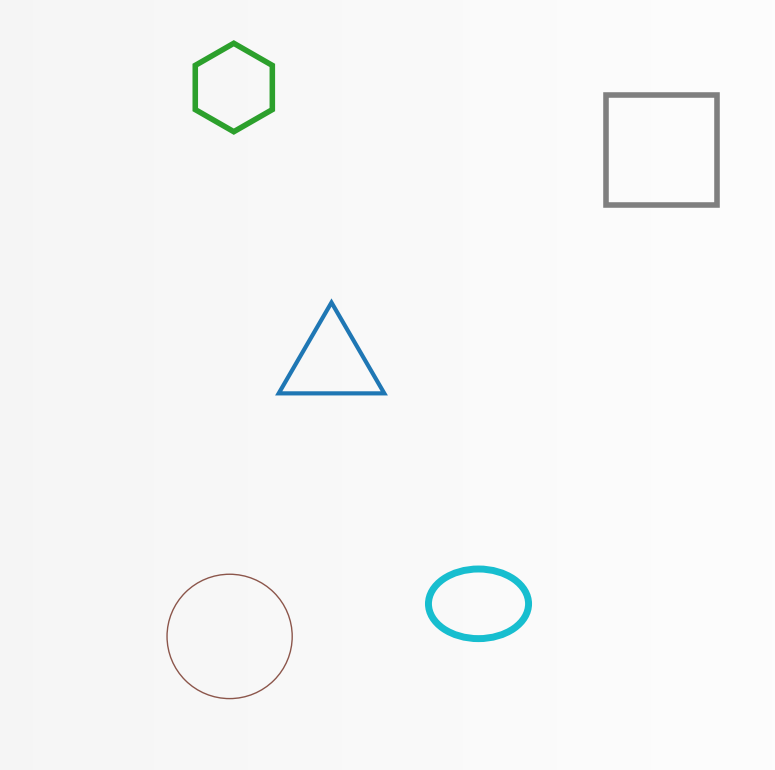[{"shape": "triangle", "thickness": 1.5, "radius": 0.39, "center": [0.428, 0.528]}, {"shape": "hexagon", "thickness": 2, "radius": 0.29, "center": [0.302, 0.886]}, {"shape": "circle", "thickness": 0.5, "radius": 0.4, "center": [0.296, 0.173]}, {"shape": "square", "thickness": 2, "radius": 0.36, "center": [0.853, 0.806]}, {"shape": "oval", "thickness": 2.5, "radius": 0.32, "center": [0.617, 0.216]}]